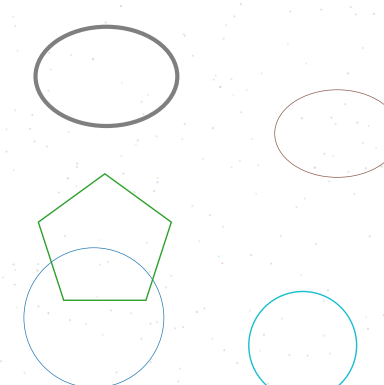[{"shape": "circle", "thickness": 0.5, "radius": 0.91, "center": [0.244, 0.175]}, {"shape": "pentagon", "thickness": 1, "radius": 0.91, "center": [0.272, 0.367]}, {"shape": "oval", "thickness": 0.5, "radius": 0.81, "center": [0.876, 0.653]}, {"shape": "oval", "thickness": 3, "radius": 0.92, "center": [0.276, 0.802]}, {"shape": "circle", "thickness": 1, "radius": 0.7, "center": [0.786, 0.103]}]